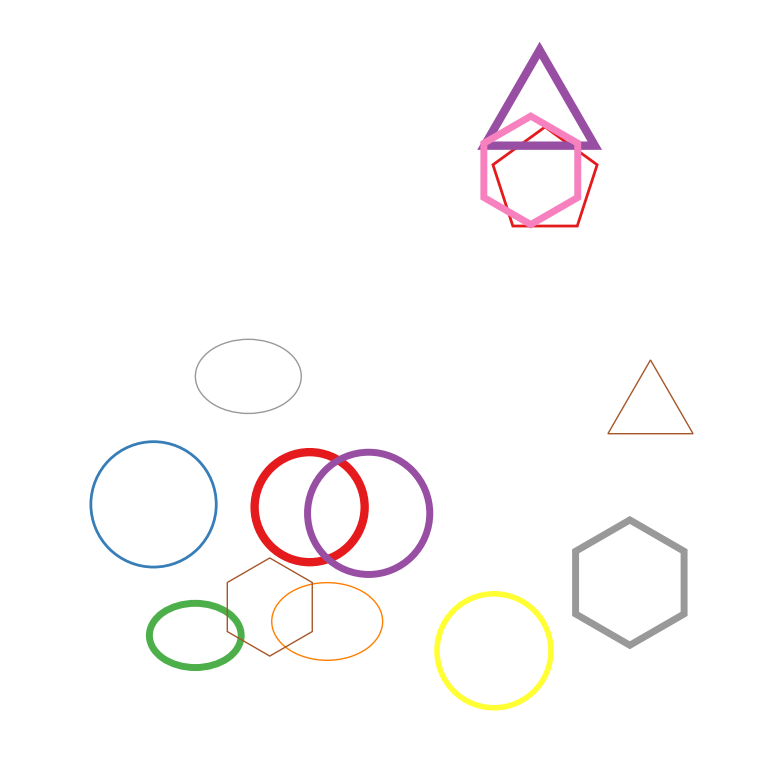[{"shape": "pentagon", "thickness": 1, "radius": 0.36, "center": [0.708, 0.764]}, {"shape": "circle", "thickness": 3, "radius": 0.36, "center": [0.402, 0.341]}, {"shape": "circle", "thickness": 1, "radius": 0.41, "center": [0.199, 0.345]}, {"shape": "oval", "thickness": 2.5, "radius": 0.3, "center": [0.254, 0.175]}, {"shape": "triangle", "thickness": 3, "radius": 0.41, "center": [0.701, 0.852]}, {"shape": "circle", "thickness": 2.5, "radius": 0.4, "center": [0.479, 0.333]}, {"shape": "oval", "thickness": 0.5, "radius": 0.36, "center": [0.425, 0.193]}, {"shape": "circle", "thickness": 2, "radius": 0.37, "center": [0.642, 0.155]}, {"shape": "hexagon", "thickness": 0.5, "radius": 0.32, "center": [0.35, 0.212]}, {"shape": "triangle", "thickness": 0.5, "radius": 0.32, "center": [0.845, 0.469]}, {"shape": "hexagon", "thickness": 2.5, "radius": 0.35, "center": [0.689, 0.779]}, {"shape": "hexagon", "thickness": 2.5, "radius": 0.41, "center": [0.818, 0.243]}, {"shape": "oval", "thickness": 0.5, "radius": 0.34, "center": [0.322, 0.511]}]